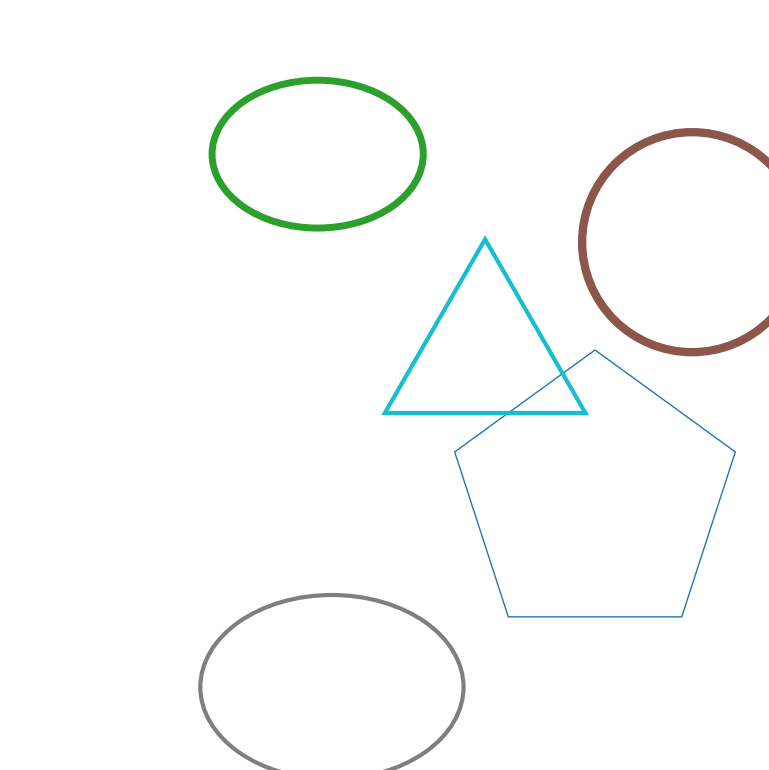[{"shape": "pentagon", "thickness": 0.5, "radius": 0.96, "center": [0.773, 0.354]}, {"shape": "oval", "thickness": 2.5, "radius": 0.69, "center": [0.413, 0.8]}, {"shape": "circle", "thickness": 3, "radius": 0.71, "center": [0.899, 0.685]}, {"shape": "oval", "thickness": 1.5, "radius": 0.85, "center": [0.431, 0.108]}, {"shape": "triangle", "thickness": 1.5, "radius": 0.75, "center": [0.63, 0.539]}]